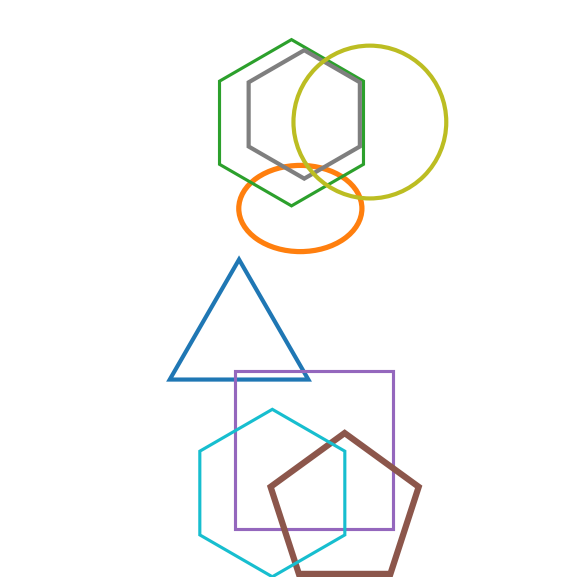[{"shape": "triangle", "thickness": 2, "radius": 0.69, "center": [0.414, 0.411]}, {"shape": "oval", "thickness": 2.5, "radius": 0.53, "center": [0.52, 0.638]}, {"shape": "hexagon", "thickness": 1.5, "radius": 0.72, "center": [0.505, 0.787]}, {"shape": "square", "thickness": 1.5, "radius": 0.68, "center": [0.544, 0.22]}, {"shape": "pentagon", "thickness": 3, "radius": 0.67, "center": [0.597, 0.114]}, {"shape": "hexagon", "thickness": 2, "radius": 0.56, "center": [0.527, 0.801]}, {"shape": "circle", "thickness": 2, "radius": 0.66, "center": [0.64, 0.788]}, {"shape": "hexagon", "thickness": 1.5, "radius": 0.72, "center": [0.472, 0.145]}]